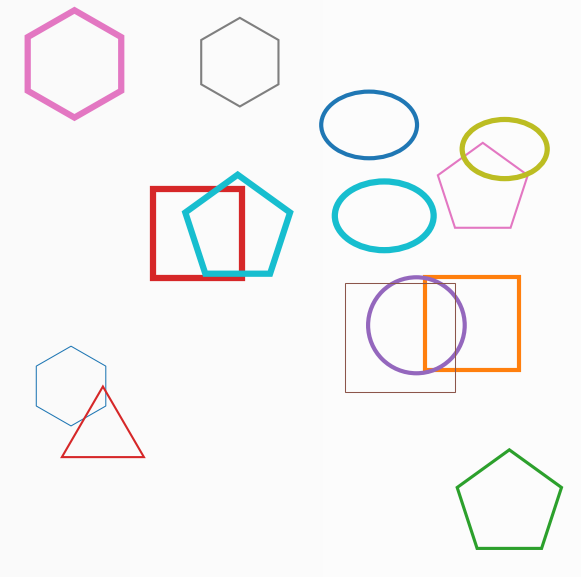[{"shape": "hexagon", "thickness": 0.5, "radius": 0.35, "center": [0.122, 0.331]}, {"shape": "oval", "thickness": 2, "radius": 0.41, "center": [0.635, 0.783]}, {"shape": "square", "thickness": 2, "radius": 0.4, "center": [0.812, 0.439]}, {"shape": "pentagon", "thickness": 1.5, "radius": 0.47, "center": [0.876, 0.126]}, {"shape": "triangle", "thickness": 1, "radius": 0.41, "center": [0.177, 0.248]}, {"shape": "square", "thickness": 3, "radius": 0.38, "center": [0.34, 0.595]}, {"shape": "circle", "thickness": 2, "radius": 0.42, "center": [0.716, 0.436]}, {"shape": "square", "thickness": 0.5, "radius": 0.47, "center": [0.688, 0.414]}, {"shape": "pentagon", "thickness": 1, "radius": 0.41, "center": [0.831, 0.671]}, {"shape": "hexagon", "thickness": 3, "radius": 0.46, "center": [0.128, 0.888]}, {"shape": "hexagon", "thickness": 1, "radius": 0.38, "center": [0.413, 0.892]}, {"shape": "oval", "thickness": 2.5, "radius": 0.37, "center": [0.868, 0.741]}, {"shape": "pentagon", "thickness": 3, "radius": 0.47, "center": [0.409, 0.602]}, {"shape": "oval", "thickness": 3, "radius": 0.43, "center": [0.661, 0.625]}]